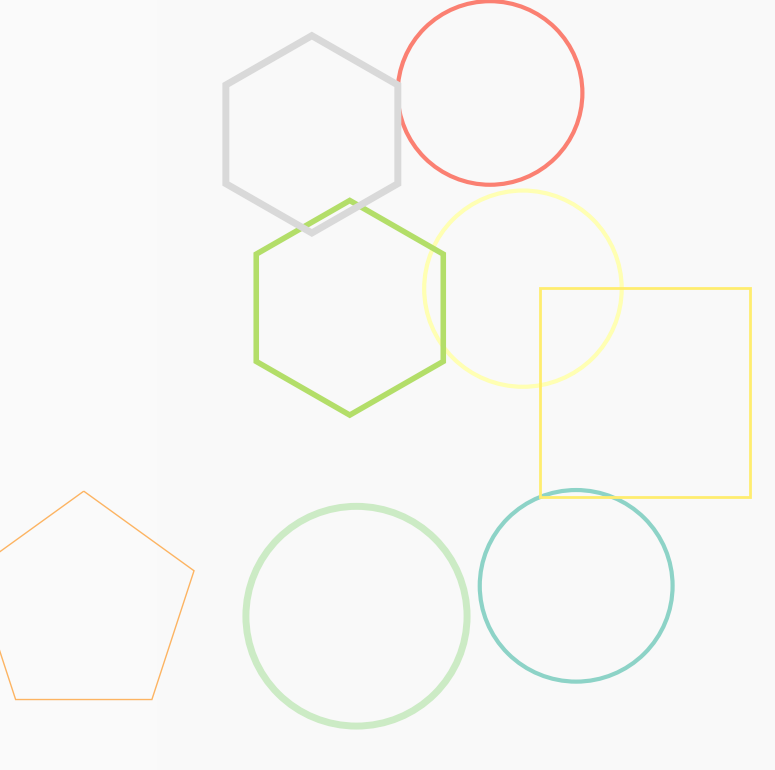[{"shape": "circle", "thickness": 1.5, "radius": 0.62, "center": [0.743, 0.239]}, {"shape": "circle", "thickness": 1.5, "radius": 0.64, "center": [0.675, 0.625]}, {"shape": "circle", "thickness": 1.5, "radius": 0.6, "center": [0.632, 0.879]}, {"shape": "pentagon", "thickness": 0.5, "radius": 0.75, "center": [0.108, 0.213]}, {"shape": "hexagon", "thickness": 2, "radius": 0.7, "center": [0.451, 0.6]}, {"shape": "hexagon", "thickness": 2.5, "radius": 0.64, "center": [0.402, 0.826]}, {"shape": "circle", "thickness": 2.5, "radius": 0.71, "center": [0.46, 0.2]}, {"shape": "square", "thickness": 1, "radius": 0.68, "center": [0.832, 0.491]}]